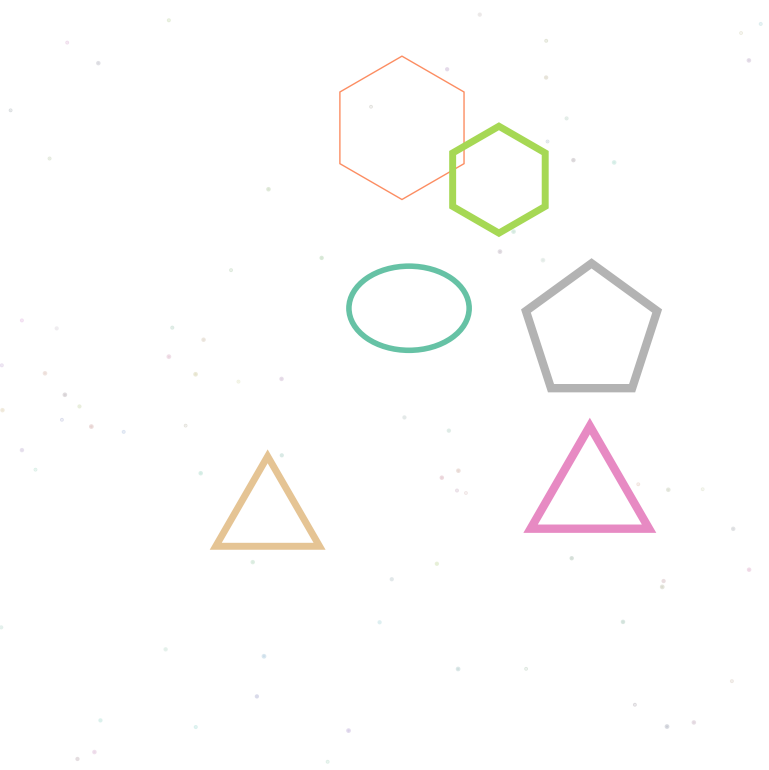[{"shape": "oval", "thickness": 2, "radius": 0.39, "center": [0.531, 0.6]}, {"shape": "hexagon", "thickness": 0.5, "radius": 0.47, "center": [0.522, 0.834]}, {"shape": "triangle", "thickness": 3, "radius": 0.44, "center": [0.766, 0.358]}, {"shape": "hexagon", "thickness": 2.5, "radius": 0.35, "center": [0.648, 0.767]}, {"shape": "triangle", "thickness": 2.5, "radius": 0.39, "center": [0.348, 0.329]}, {"shape": "pentagon", "thickness": 3, "radius": 0.45, "center": [0.768, 0.568]}]